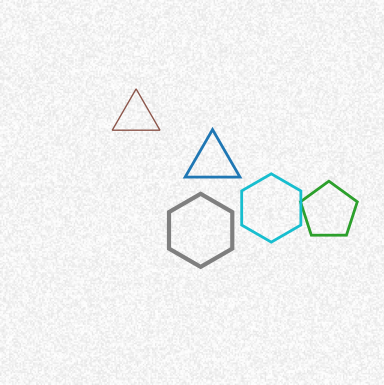[{"shape": "triangle", "thickness": 2, "radius": 0.41, "center": [0.552, 0.581]}, {"shape": "pentagon", "thickness": 2, "radius": 0.39, "center": [0.854, 0.452]}, {"shape": "triangle", "thickness": 1, "radius": 0.36, "center": [0.354, 0.698]}, {"shape": "hexagon", "thickness": 3, "radius": 0.47, "center": [0.521, 0.402]}, {"shape": "hexagon", "thickness": 2, "radius": 0.44, "center": [0.705, 0.46]}]